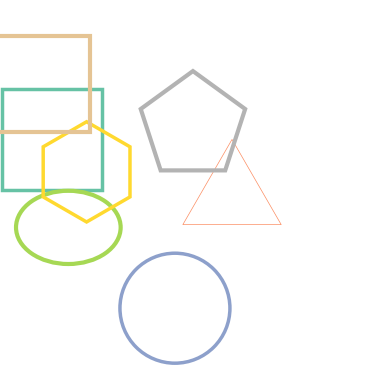[{"shape": "square", "thickness": 2.5, "radius": 0.65, "center": [0.135, 0.638]}, {"shape": "triangle", "thickness": 0.5, "radius": 0.74, "center": [0.603, 0.49]}, {"shape": "circle", "thickness": 2.5, "radius": 0.71, "center": [0.454, 0.199]}, {"shape": "oval", "thickness": 3, "radius": 0.68, "center": [0.177, 0.409]}, {"shape": "hexagon", "thickness": 2.5, "radius": 0.65, "center": [0.225, 0.554]}, {"shape": "square", "thickness": 3, "radius": 0.62, "center": [0.108, 0.781]}, {"shape": "pentagon", "thickness": 3, "radius": 0.71, "center": [0.501, 0.673]}]